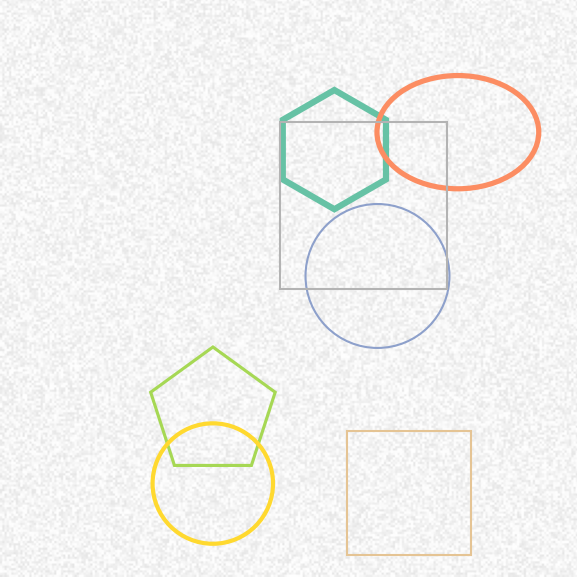[{"shape": "hexagon", "thickness": 3, "radius": 0.52, "center": [0.579, 0.74]}, {"shape": "oval", "thickness": 2.5, "radius": 0.7, "center": [0.793, 0.77]}, {"shape": "circle", "thickness": 1, "radius": 0.62, "center": [0.654, 0.521]}, {"shape": "pentagon", "thickness": 1.5, "radius": 0.57, "center": [0.369, 0.285]}, {"shape": "circle", "thickness": 2, "radius": 0.52, "center": [0.368, 0.162]}, {"shape": "square", "thickness": 1, "radius": 0.54, "center": [0.708, 0.145]}, {"shape": "square", "thickness": 1, "radius": 0.72, "center": [0.629, 0.643]}]